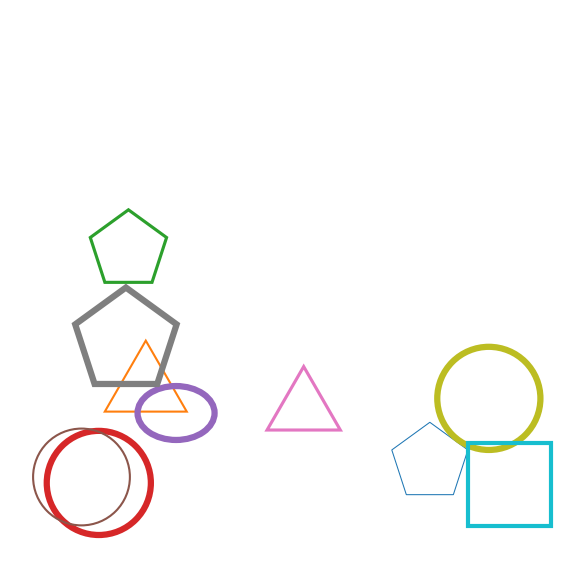[{"shape": "pentagon", "thickness": 0.5, "radius": 0.35, "center": [0.744, 0.199]}, {"shape": "triangle", "thickness": 1, "radius": 0.41, "center": [0.252, 0.327]}, {"shape": "pentagon", "thickness": 1.5, "radius": 0.35, "center": [0.222, 0.566]}, {"shape": "circle", "thickness": 3, "radius": 0.45, "center": [0.171, 0.163]}, {"shape": "oval", "thickness": 3, "radius": 0.33, "center": [0.305, 0.284]}, {"shape": "circle", "thickness": 1, "radius": 0.42, "center": [0.141, 0.173]}, {"shape": "triangle", "thickness": 1.5, "radius": 0.37, "center": [0.526, 0.291]}, {"shape": "pentagon", "thickness": 3, "radius": 0.46, "center": [0.218, 0.409]}, {"shape": "circle", "thickness": 3, "radius": 0.45, "center": [0.846, 0.309]}, {"shape": "square", "thickness": 2, "radius": 0.36, "center": [0.882, 0.159]}]